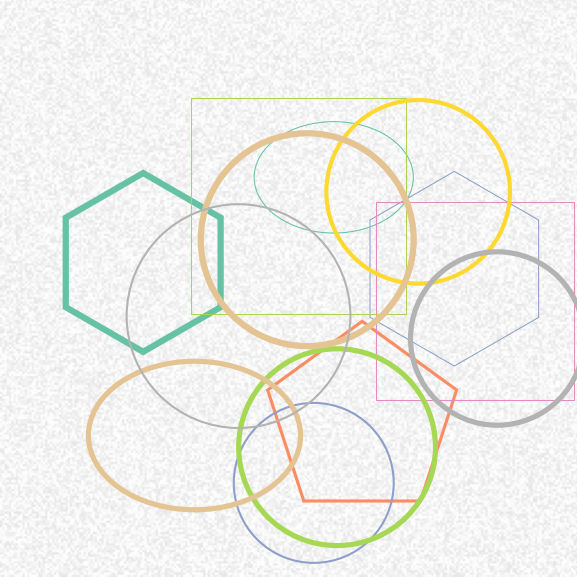[{"shape": "hexagon", "thickness": 3, "radius": 0.77, "center": [0.248, 0.545]}, {"shape": "oval", "thickness": 0.5, "radius": 0.69, "center": [0.578, 0.692]}, {"shape": "pentagon", "thickness": 1.5, "radius": 0.86, "center": [0.627, 0.271]}, {"shape": "hexagon", "thickness": 0.5, "radius": 0.84, "center": [0.787, 0.534]}, {"shape": "circle", "thickness": 1, "radius": 0.69, "center": [0.543, 0.163]}, {"shape": "square", "thickness": 0.5, "radius": 0.86, "center": [0.822, 0.478]}, {"shape": "square", "thickness": 0.5, "radius": 0.93, "center": [0.517, 0.643]}, {"shape": "circle", "thickness": 2.5, "radius": 0.85, "center": [0.584, 0.225]}, {"shape": "circle", "thickness": 2, "radius": 0.79, "center": [0.724, 0.667]}, {"shape": "circle", "thickness": 3, "radius": 0.92, "center": [0.532, 0.584]}, {"shape": "oval", "thickness": 2.5, "radius": 0.92, "center": [0.337, 0.245]}, {"shape": "circle", "thickness": 1, "radius": 0.97, "center": [0.413, 0.452]}, {"shape": "circle", "thickness": 2.5, "radius": 0.75, "center": [0.861, 0.413]}]